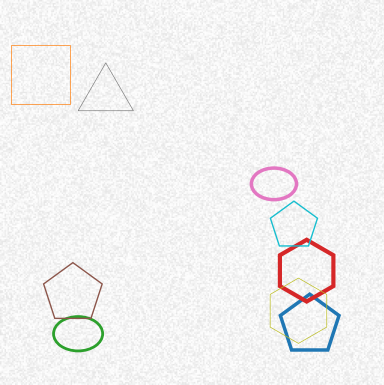[{"shape": "pentagon", "thickness": 2.5, "radius": 0.4, "center": [0.804, 0.156]}, {"shape": "square", "thickness": 0.5, "radius": 0.38, "center": [0.105, 0.806]}, {"shape": "oval", "thickness": 2, "radius": 0.32, "center": [0.203, 0.133]}, {"shape": "hexagon", "thickness": 3, "radius": 0.4, "center": [0.796, 0.297]}, {"shape": "pentagon", "thickness": 1, "radius": 0.4, "center": [0.189, 0.238]}, {"shape": "oval", "thickness": 2.5, "radius": 0.29, "center": [0.712, 0.522]}, {"shape": "triangle", "thickness": 0.5, "radius": 0.41, "center": [0.275, 0.754]}, {"shape": "hexagon", "thickness": 0.5, "radius": 0.42, "center": [0.775, 0.193]}, {"shape": "pentagon", "thickness": 1, "radius": 0.32, "center": [0.763, 0.413]}]